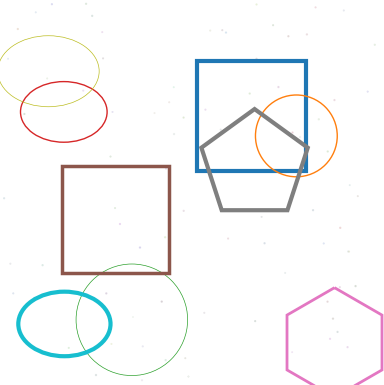[{"shape": "square", "thickness": 3, "radius": 0.71, "center": [0.653, 0.698]}, {"shape": "circle", "thickness": 1, "radius": 0.53, "center": [0.77, 0.647]}, {"shape": "circle", "thickness": 0.5, "radius": 0.72, "center": [0.342, 0.169]}, {"shape": "oval", "thickness": 1, "radius": 0.56, "center": [0.166, 0.709]}, {"shape": "square", "thickness": 2.5, "radius": 0.69, "center": [0.299, 0.43]}, {"shape": "hexagon", "thickness": 2, "radius": 0.71, "center": [0.869, 0.11]}, {"shape": "pentagon", "thickness": 3, "radius": 0.73, "center": [0.661, 0.571]}, {"shape": "oval", "thickness": 0.5, "radius": 0.66, "center": [0.126, 0.815]}, {"shape": "oval", "thickness": 3, "radius": 0.6, "center": [0.167, 0.159]}]